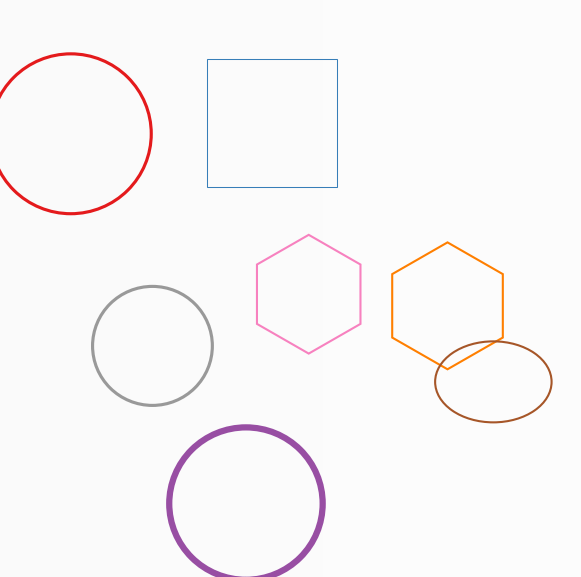[{"shape": "circle", "thickness": 1.5, "radius": 0.69, "center": [0.122, 0.767]}, {"shape": "square", "thickness": 0.5, "radius": 0.56, "center": [0.468, 0.786]}, {"shape": "circle", "thickness": 3, "radius": 0.66, "center": [0.423, 0.127]}, {"shape": "hexagon", "thickness": 1, "radius": 0.55, "center": [0.77, 0.47]}, {"shape": "oval", "thickness": 1, "radius": 0.5, "center": [0.849, 0.338]}, {"shape": "hexagon", "thickness": 1, "radius": 0.51, "center": [0.531, 0.49]}, {"shape": "circle", "thickness": 1.5, "radius": 0.52, "center": [0.262, 0.4]}]